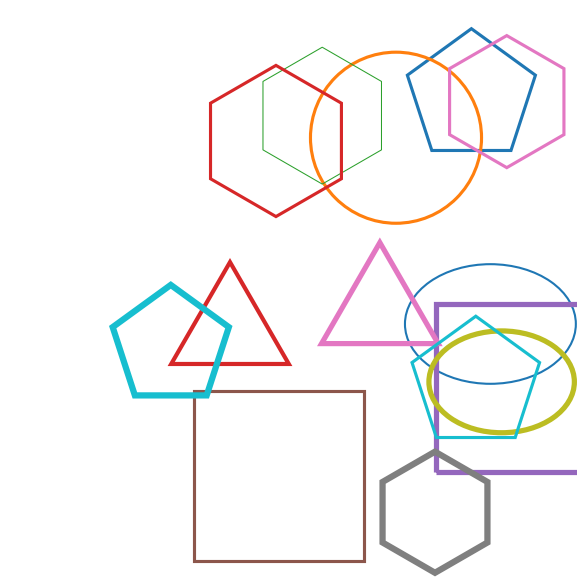[{"shape": "oval", "thickness": 1, "radius": 0.74, "center": [0.849, 0.438]}, {"shape": "pentagon", "thickness": 1.5, "radius": 0.58, "center": [0.816, 0.833]}, {"shape": "circle", "thickness": 1.5, "radius": 0.74, "center": [0.686, 0.761]}, {"shape": "hexagon", "thickness": 0.5, "radius": 0.59, "center": [0.558, 0.799]}, {"shape": "hexagon", "thickness": 1.5, "radius": 0.65, "center": [0.478, 0.755]}, {"shape": "triangle", "thickness": 2, "radius": 0.59, "center": [0.398, 0.428]}, {"shape": "square", "thickness": 2.5, "radius": 0.73, "center": [0.899, 0.327]}, {"shape": "square", "thickness": 1.5, "radius": 0.74, "center": [0.483, 0.175]}, {"shape": "triangle", "thickness": 2.5, "radius": 0.58, "center": [0.658, 0.462]}, {"shape": "hexagon", "thickness": 1.5, "radius": 0.57, "center": [0.878, 0.823]}, {"shape": "hexagon", "thickness": 3, "radius": 0.52, "center": [0.753, 0.112]}, {"shape": "oval", "thickness": 2.5, "radius": 0.63, "center": [0.869, 0.338]}, {"shape": "pentagon", "thickness": 1.5, "radius": 0.58, "center": [0.824, 0.335]}, {"shape": "pentagon", "thickness": 3, "radius": 0.53, "center": [0.296, 0.4]}]